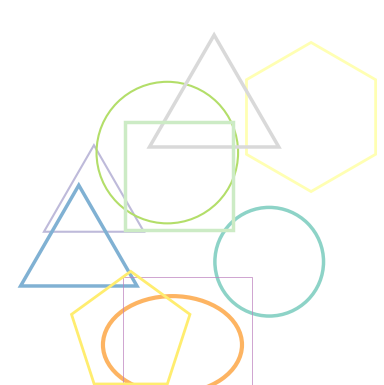[{"shape": "circle", "thickness": 2.5, "radius": 0.71, "center": [0.699, 0.32]}, {"shape": "hexagon", "thickness": 2, "radius": 0.97, "center": [0.808, 0.696]}, {"shape": "triangle", "thickness": 1.5, "radius": 0.75, "center": [0.244, 0.473]}, {"shape": "triangle", "thickness": 2.5, "radius": 0.87, "center": [0.205, 0.344]}, {"shape": "oval", "thickness": 3, "radius": 0.9, "center": [0.448, 0.104]}, {"shape": "circle", "thickness": 1.5, "radius": 0.92, "center": [0.435, 0.604]}, {"shape": "triangle", "thickness": 2.5, "radius": 0.97, "center": [0.556, 0.715]}, {"shape": "square", "thickness": 0.5, "radius": 0.84, "center": [0.486, 0.114]}, {"shape": "square", "thickness": 2.5, "radius": 0.7, "center": [0.465, 0.542]}, {"shape": "pentagon", "thickness": 2, "radius": 0.81, "center": [0.34, 0.133]}]